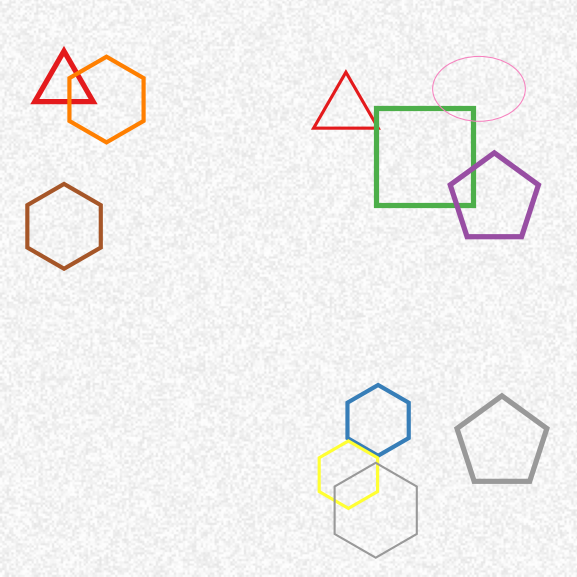[{"shape": "triangle", "thickness": 2.5, "radius": 0.29, "center": [0.111, 0.852]}, {"shape": "triangle", "thickness": 1.5, "radius": 0.32, "center": [0.599, 0.81]}, {"shape": "hexagon", "thickness": 2, "radius": 0.31, "center": [0.655, 0.271]}, {"shape": "square", "thickness": 2.5, "radius": 0.42, "center": [0.735, 0.729]}, {"shape": "pentagon", "thickness": 2.5, "radius": 0.4, "center": [0.856, 0.654]}, {"shape": "hexagon", "thickness": 2, "radius": 0.37, "center": [0.184, 0.827]}, {"shape": "hexagon", "thickness": 1.5, "radius": 0.29, "center": [0.603, 0.177]}, {"shape": "hexagon", "thickness": 2, "radius": 0.37, "center": [0.111, 0.607]}, {"shape": "oval", "thickness": 0.5, "radius": 0.4, "center": [0.829, 0.845]}, {"shape": "pentagon", "thickness": 2.5, "radius": 0.41, "center": [0.869, 0.232]}, {"shape": "hexagon", "thickness": 1, "radius": 0.41, "center": [0.651, 0.116]}]